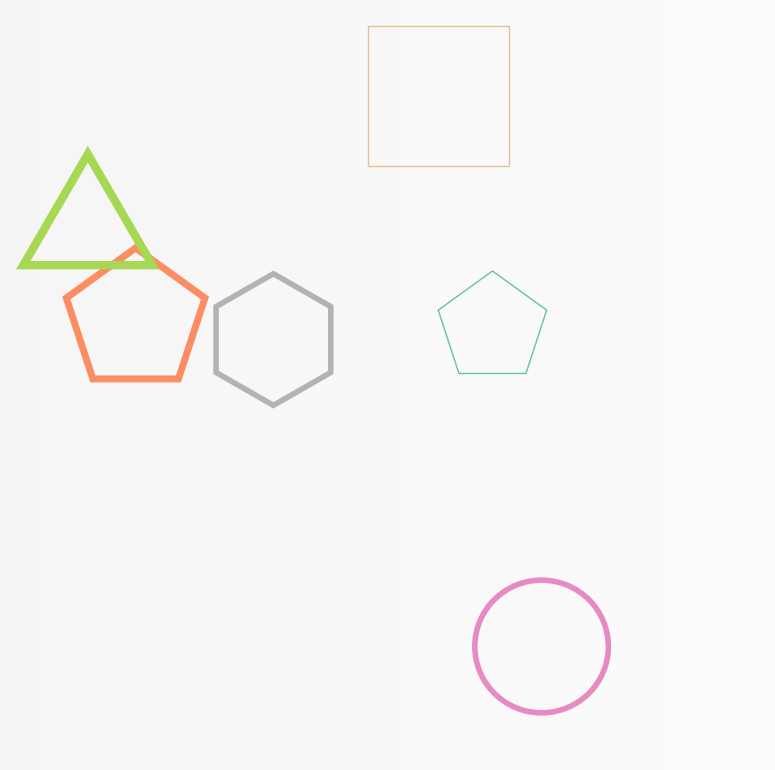[{"shape": "pentagon", "thickness": 0.5, "radius": 0.37, "center": [0.635, 0.575]}, {"shape": "pentagon", "thickness": 2.5, "radius": 0.47, "center": [0.175, 0.584]}, {"shape": "circle", "thickness": 2, "radius": 0.43, "center": [0.699, 0.16]}, {"shape": "triangle", "thickness": 3, "radius": 0.48, "center": [0.113, 0.704]}, {"shape": "square", "thickness": 0.5, "radius": 0.46, "center": [0.566, 0.876]}, {"shape": "hexagon", "thickness": 2, "radius": 0.43, "center": [0.353, 0.559]}]